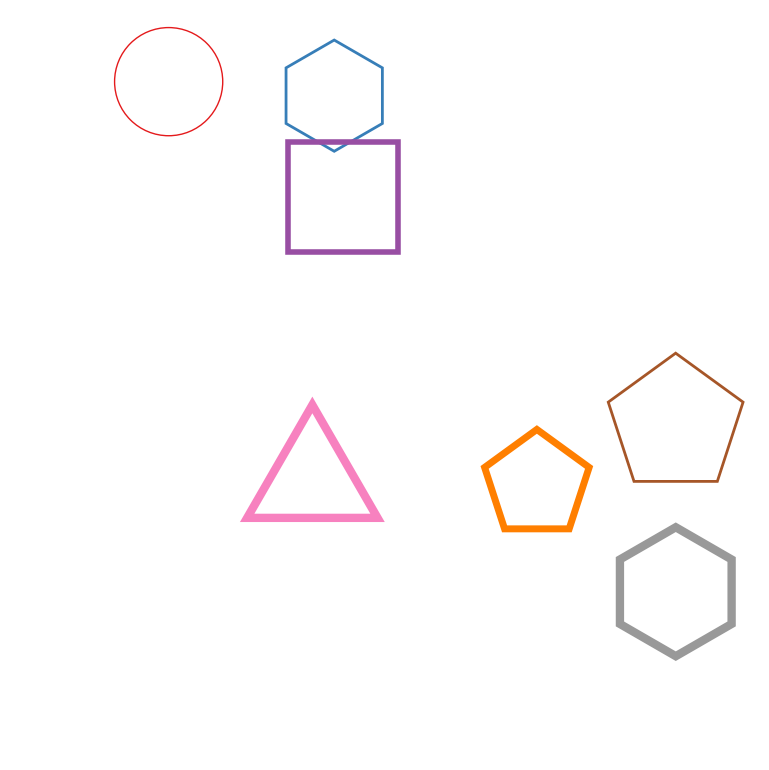[{"shape": "circle", "thickness": 0.5, "radius": 0.35, "center": [0.219, 0.894]}, {"shape": "hexagon", "thickness": 1, "radius": 0.36, "center": [0.434, 0.876]}, {"shape": "square", "thickness": 2, "radius": 0.36, "center": [0.445, 0.744]}, {"shape": "pentagon", "thickness": 2.5, "radius": 0.36, "center": [0.697, 0.371]}, {"shape": "pentagon", "thickness": 1, "radius": 0.46, "center": [0.877, 0.449]}, {"shape": "triangle", "thickness": 3, "radius": 0.49, "center": [0.406, 0.376]}, {"shape": "hexagon", "thickness": 3, "radius": 0.42, "center": [0.878, 0.232]}]